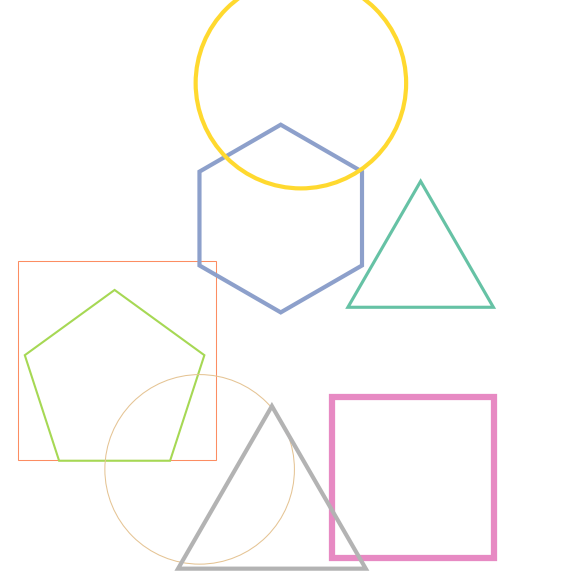[{"shape": "triangle", "thickness": 1.5, "radius": 0.73, "center": [0.728, 0.54]}, {"shape": "square", "thickness": 0.5, "radius": 0.86, "center": [0.202, 0.375]}, {"shape": "hexagon", "thickness": 2, "radius": 0.81, "center": [0.486, 0.621]}, {"shape": "square", "thickness": 3, "radius": 0.7, "center": [0.715, 0.172]}, {"shape": "pentagon", "thickness": 1, "radius": 0.82, "center": [0.198, 0.334]}, {"shape": "circle", "thickness": 2, "radius": 0.91, "center": [0.521, 0.855]}, {"shape": "circle", "thickness": 0.5, "radius": 0.82, "center": [0.346, 0.186]}, {"shape": "triangle", "thickness": 2, "radius": 0.94, "center": [0.471, 0.108]}]